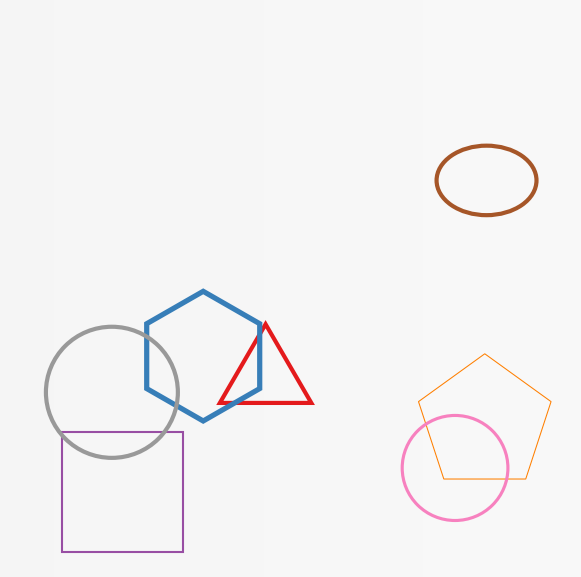[{"shape": "triangle", "thickness": 2, "radius": 0.45, "center": [0.457, 0.347]}, {"shape": "hexagon", "thickness": 2.5, "radius": 0.56, "center": [0.35, 0.382]}, {"shape": "square", "thickness": 1, "radius": 0.52, "center": [0.21, 0.147]}, {"shape": "pentagon", "thickness": 0.5, "radius": 0.6, "center": [0.834, 0.267]}, {"shape": "oval", "thickness": 2, "radius": 0.43, "center": [0.837, 0.687]}, {"shape": "circle", "thickness": 1.5, "radius": 0.45, "center": [0.783, 0.189]}, {"shape": "circle", "thickness": 2, "radius": 0.57, "center": [0.193, 0.32]}]